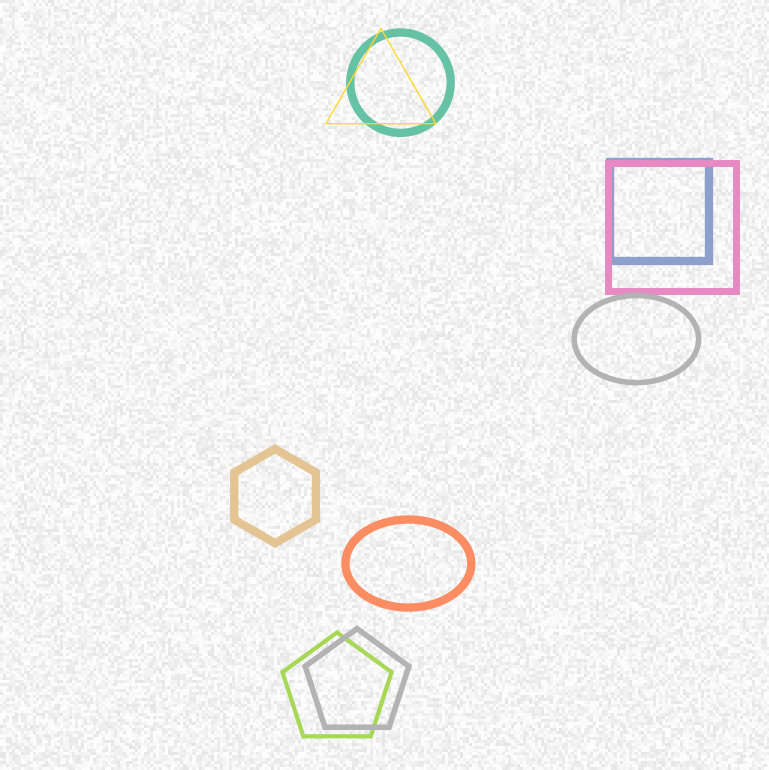[{"shape": "circle", "thickness": 3, "radius": 0.33, "center": [0.52, 0.893]}, {"shape": "oval", "thickness": 3, "radius": 0.41, "center": [0.53, 0.268]}, {"shape": "square", "thickness": 3, "radius": 0.32, "center": [0.856, 0.726]}, {"shape": "square", "thickness": 2.5, "radius": 0.41, "center": [0.872, 0.705]}, {"shape": "pentagon", "thickness": 1.5, "radius": 0.37, "center": [0.438, 0.104]}, {"shape": "triangle", "thickness": 0.5, "radius": 0.41, "center": [0.495, 0.881]}, {"shape": "hexagon", "thickness": 3, "radius": 0.31, "center": [0.357, 0.356]}, {"shape": "pentagon", "thickness": 2, "radius": 0.35, "center": [0.464, 0.113]}, {"shape": "oval", "thickness": 2, "radius": 0.4, "center": [0.826, 0.56]}]